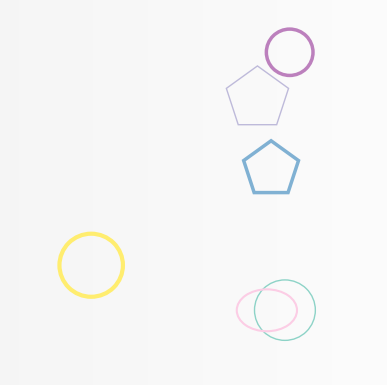[{"shape": "circle", "thickness": 1, "radius": 0.39, "center": [0.735, 0.194]}, {"shape": "pentagon", "thickness": 1, "radius": 0.42, "center": [0.664, 0.744]}, {"shape": "pentagon", "thickness": 2.5, "radius": 0.37, "center": [0.7, 0.56]}, {"shape": "oval", "thickness": 1.5, "radius": 0.39, "center": [0.689, 0.194]}, {"shape": "circle", "thickness": 2.5, "radius": 0.3, "center": [0.748, 0.864]}, {"shape": "circle", "thickness": 3, "radius": 0.41, "center": [0.235, 0.311]}]